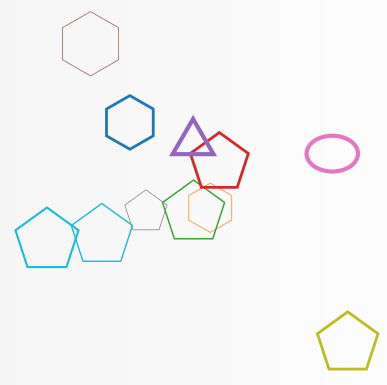[{"shape": "hexagon", "thickness": 2, "radius": 0.35, "center": [0.335, 0.682]}, {"shape": "hexagon", "thickness": 0.5, "radius": 0.32, "center": [0.543, 0.46]}, {"shape": "pentagon", "thickness": 1, "radius": 0.42, "center": [0.5, 0.448]}, {"shape": "pentagon", "thickness": 2, "radius": 0.39, "center": [0.566, 0.577]}, {"shape": "triangle", "thickness": 3, "radius": 0.3, "center": [0.498, 0.63]}, {"shape": "hexagon", "thickness": 0.5, "radius": 0.42, "center": [0.234, 0.886]}, {"shape": "oval", "thickness": 3, "radius": 0.33, "center": [0.857, 0.601]}, {"shape": "pentagon", "thickness": 0.5, "radius": 0.29, "center": [0.377, 0.45]}, {"shape": "pentagon", "thickness": 2, "radius": 0.41, "center": [0.897, 0.108]}, {"shape": "pentagon", "thickness": 1, "radius": 0.41, "center": [0.263, 0.389]}, {"shape": "pentagon", "thickness": 1.5, "radius": 0.43, "center": [0.121, 0.375]}]